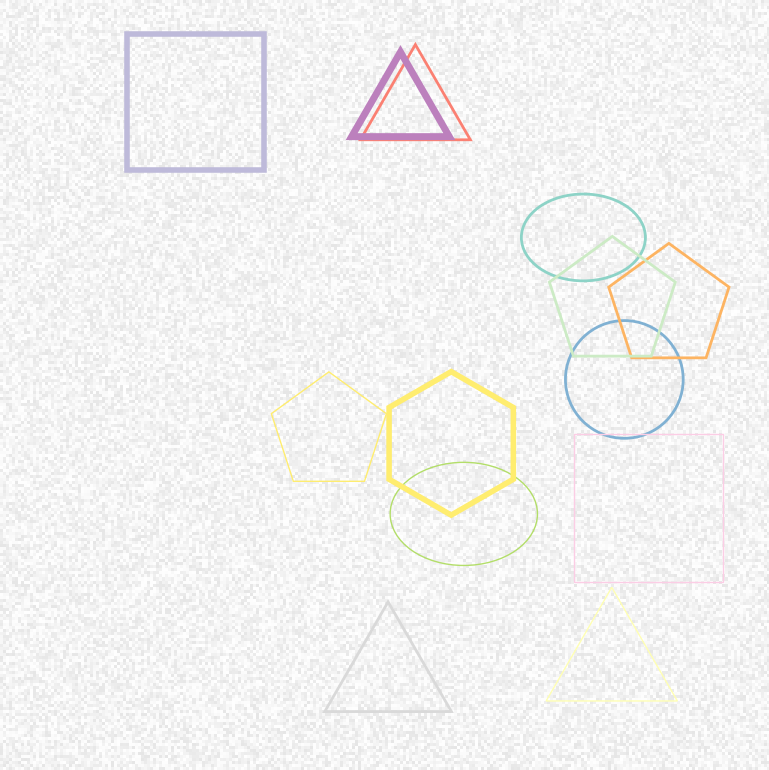[{"shape": "oval", "thickness": 1, "radius": 0.4, "center": [0.758, 0.692]}, {"shape": "triangle", "thickness": 0.5, "radius": 0.49, "center": [0.794, 0.139]}, {"shape": "square", "thickness": 2, "radius": 0.44, "center": [0.254, 0.868]}, {"shape": "triangle", "thickness": 1, "radius": 0.41, "center": [0.539, 0.86]}, {"shape": "circle", "thickness": 1, "radius": 0.38, "center": [0.811, 0.507]}, {"shape": "pentagon", "thickness": 1, "radius": 0.41, "center": [0.869, 0.602]}, {"shape": "oval", "thickness": 0.5, "radius": 0.48, "center": [0.602, 0.333]}, {"shape": "square", "thickness": 0.5, "radius": 0.48, "center": [0.842, 0.34]}, {"shape": "triangle", "thickness": 1, "radius": 0.47, "center": [0.504, 0.123]}, {"shape": "triangle", "thickness": 2.5, "radius": 0.37, "center": [0.52, 0.859]}, {"shape": "pentagon", "thickness": 1, "radius": 0.43, "center": [0.795, 0.607]}, {"shape": "hexagon", "thickness": 2, "radius": 0.47, "center": [0.586, 0.424]}, {"shape": "pentagon", "thickness": 0.5, "radius": 0.39, "center": [0.427, 0.438]}]